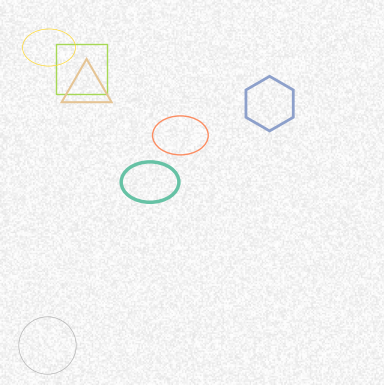[{"shape": "oval", "thickness": 2.5, "radius": 0.37, "center": [0.39, 0.527]}, {"shape": "oval", "thickness": 1, "radius": 0.36, "center": [0.469, 0.648]}, {"shape": "hexagon", "thickness": 2, "radius": 0.35, "center": [0.7, 0.731]}, {"shape": "square", "thickness": 1, "radius": 0.33, "center": [0.211, 0.821]}, {"shape": "oval", "thickness": 0.5, "radius": 0.34, "center": [0.127, 0.877]}, {"shape": "triangle", "thickness": 1.5, "radius": 0.37, "center": [0.225, 0.772]}, {"shape": "circle", "thickness": 0.5, "radius": 0.37, "center": [0.123, 0.103]}]